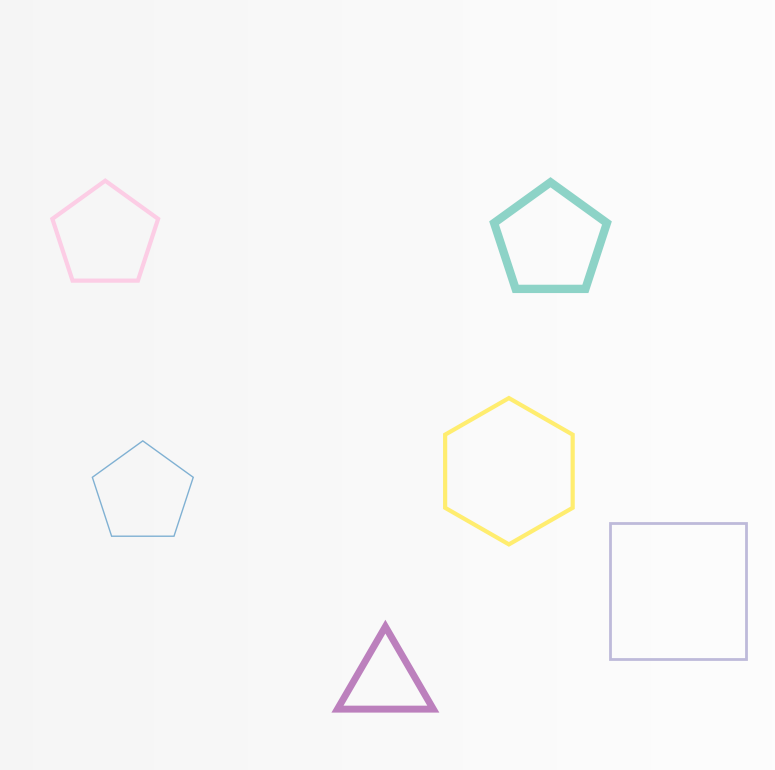[{"shape": "pentagon", "thickness": 3, "radius": 0.38, "center": [0.71, 0.687]}, {"shape": "square", "thickness": 1, "radius": 0.44, "center": [0.875, 0.232]}, {"shape": "pentagon", "thickness": 0.5, "radius": 0.34, "center": [0.184, 0.359]}, {"shape": "pentagon", "thickness": 1.5, "radius": 0.36, "center": [0.136, 0.694]}, {"shape": "triangle", "thickness": 2.5, "radius": 0.36, "center": [0.497, 0.115]}, {"shape": "hexagon", "thickness": 1.5, "radius": 0.48, "center": [0.657, 0.388]}]